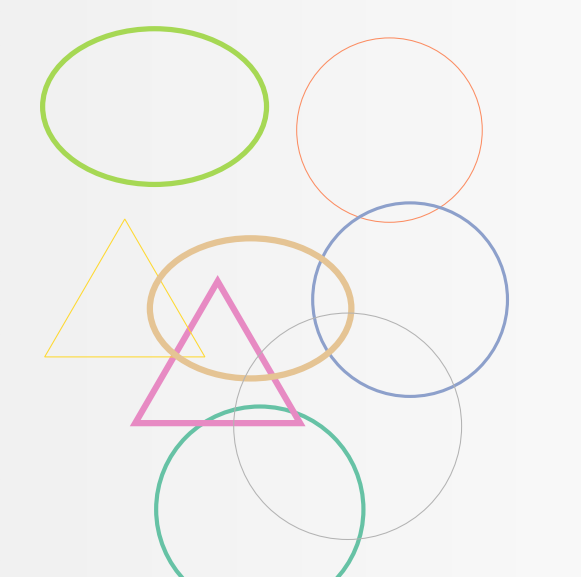[{"shape": "circle", "thickness": 2, "radius": 0.89, "center": [0.447, 0.117]}, {"shape": "circle", "thickness": 0.5, "radius": 0.8, "center": [0.67, 0.774]}, {"shape": "circle", "thickness": 1.5, "radius": 0.84, "center": [0.706, 0.48]}, {"shape": "triangle", "thickness": 3, "radius": 0.82, "center": [0.374, 0.348]}, {"shape": "oval", "thickness": 2.5, "radius": 0.96, "center": [0.266, 0.815]}, {"shape": "triangle", "thickness": 0.5, "radius": 0.8, "center": [0.215, 0.461]}, {"shape": "oval", "thickness": 3, "radius": 0.87, "center": [0.431, 0.465]}, {"shape": "circle", "thickness": 0.5, "radius": 0.98, "center": [0.598, 0.261]}]